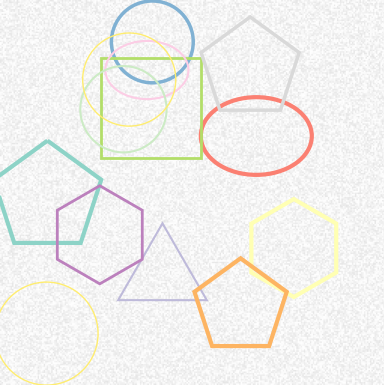[{"shape": "pentagon", "thickness": 3, "radius": 0.73, "center": [0.123, 0.488]}, {"shape": "hexagon", "thickness": 3, "radius": 0.64, "center": [0.763, 0.356]}, {"shape": "triangle", "thickness": 1.5, "radius": 0.66, "center": [0.422, 0.287]}, {"shape": "oval", "thickness": 3, "radius": 0.72, "center": [0.666, 0.647]}, {"shape": "circle", "thickness": 2.5, "radius": 0.53, "center": [0.396, 0.891]}, {"shape": "pentagon", "thickness": 3, "radius": 0.63, "center": [0.625, 0.203]}, {"shape": "square", "thickness": 2, "radius": 0.65, "center": [0.392, 0.72]}, {"shape": "oval", "thickness": 1.5, "radius": 0.54, "center": [0.382, 0.818]}, {"shape": "pentagon", "thickness": 2.5, "radius": 0.67, "center": [0.65, 0.822]}, {"shape": "hexagon", "thickness": 2, "radius": 0.64, "center": [0.259, 0.39]}, {"shape": "circle", "thickness": 1.5, "radius": 0.56, "center": [0.321, 0.716]}, {"shape": "circle", "thickness": 1, "radius": 0.67, "center": [0.121, 0.134]}, {"shape": "circle", "thickness": 1, "radius": 0.6, "center": [0.336, 0.793]}]